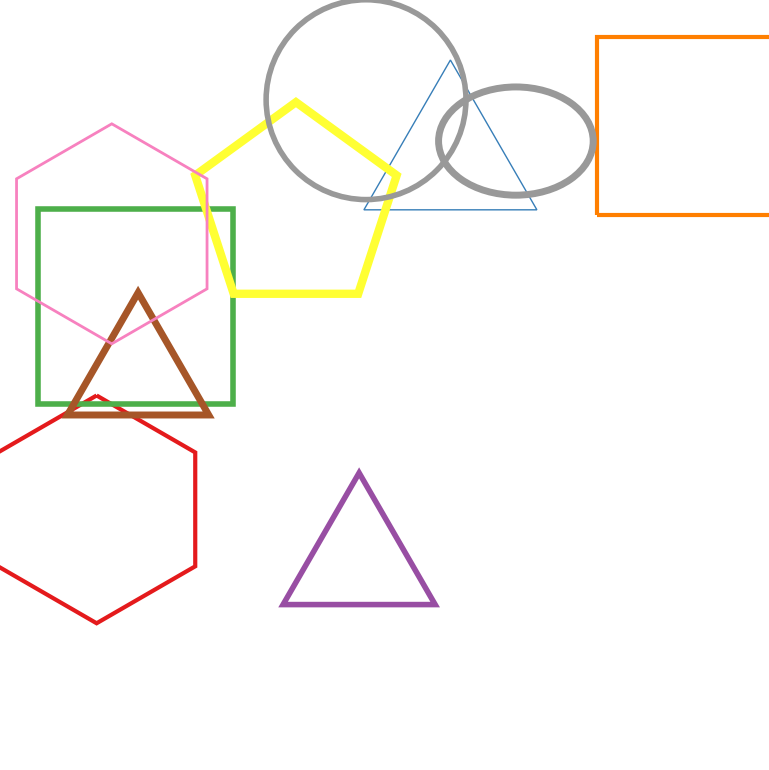[{"shape": "hexagon", "thickness": 1.5, "radius": 0.74, "center": [0.125, 0.338]}, {"shape": "triangle", "thickness": 0.5, "radius": 0.65, "center": [0.585, 0.792]}, {"shape": "square", "thickness": 2, "radius": 0.63, "center": [0.176, 0.602]}, {"shape": "triangle", "thickness": 2, "radius": 0.57, "center": [0.466, 0.272]}, {"shape": "square", "thickness": 1.5, "radius": 0.58, "center": [0.891, 0.836]}, {"shape": "pentagon", "thickness": 3, "radius": 0.69, "center": [0.384, 0.73]}, {"shape": "triangle", "thickness": 2.5, "radius": 0.53, "center": [0.179, 0.514]}, {"shape": "hexagon", "thickness": 1, "radius": 0.71, "center": [0.145, 0.696]}, {"shape": "oval", "thickness": 2.5, "radius": 0.5, "center": [0.67, 0.817]}, {"shape": "circle", "thickness": 2, "radius": 0.65, "center": [0.475, 0.871]}]